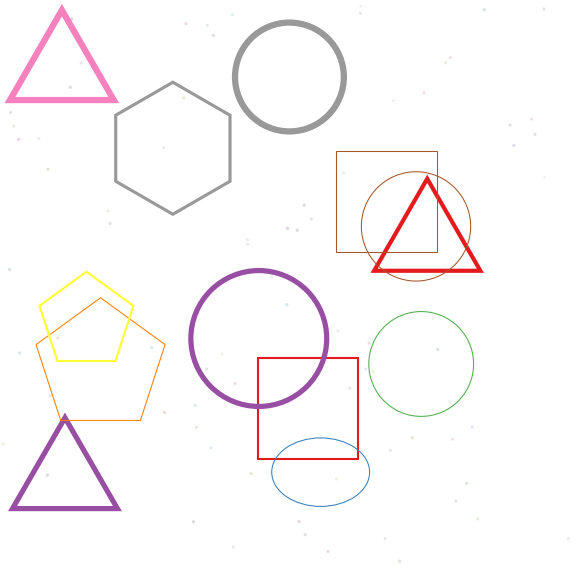[{"shape": "triangle", "thickness": 2, "radius": 0.53, "center": [0.74, 0.583]}, {"shape": "square", "thickness": 1, "radius": 0.44, "center": [0.533, 0.291]}, {"shape": "oval", "thickness": 0.5, "radius": 0.42, "center": [0.555, 0.182]}, {"shape": "circle", "thickness": 0.5, "radius": 0.45, "center": [0.729, 0.369]}, {"shape": "circle", "thickness": 2.5, "radius": 0.59, "center": [0.448, 0.413]}, {"shape": "triangle", "thickness": 2.5, "radius": 0.52, "center": [0.112, 0.171]}, {"shape": "pentagon", "thickness": 0.5, "radius": 0.59, "center": [0.174, 0.366]}, {"shape": "pentagon", "thickness": 1, "radius": 0.43, "center": [0.15, 0.443]}, {"shape": "circle", "thickness": 0.5, "radius": 0.47, "center": [0.72, 0.607]}, {"shape": "square", "thickness": 0.5, "radius": 0.44, "center": [0.669, 0.65]}, {"shape": "triangle", "thickness": 3, "radius": 0.52, "center": [0.107, 0.878]}, {"shape": "circle", "thickness": 3, "radius": 0.47, "center": [0.501, 0.866]}, {"shape": "hexagon", "thickness": 1.5, "radius": 0.57, "center": [0.299, 0.742]}]